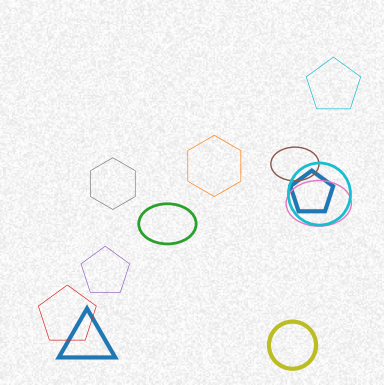[{"shape": "triangle", "thickness": 3, "radius": 0.42, "center": [0.226, 0.114]}, {"shape": "pentagon", "thickness": 3, "radius": 0.29, "center": [0.81, 0.498]}, {"shape": "hexagon", "thickness": 0.5, "radius": 0.4, "center": [0.557, 0.569]}, {"shape": "oval", "thickness": 2, "radius": 0.37, "center": [0.435, 0.419]}, {"shape": "pentagon", "thickness": 0.5, "radius": 0.4, "center": [0.175, 0.181]}, {"shape": "pentagon", "thickness": 0.5, "radius": 0.33, "center": [0.274, 0.294]}, {"shape": "oval", "thickness": 1, "radius": 0.31, "center": [0.766, 0.574]}, {"shape": "oval", "thickness": 1, "radius": 0.42, "center": [0.828, 0.472]}, {"shape": "hexagon", "thickness": 0.5, "radius": 0.34, "center": [0.293, 0.523]}, {"shape": "circle", "thickness": 3, "radius": 0.31, "center": [0.76, 0.103]}, {"shape": "circle", "thickness": 2, "radius": 0.4, "center": [0.83, 0.496]}, {"shape": "pentagon", "thickness": 0.5, "radius": 0.37, "center": [0.866, 0.777]}]